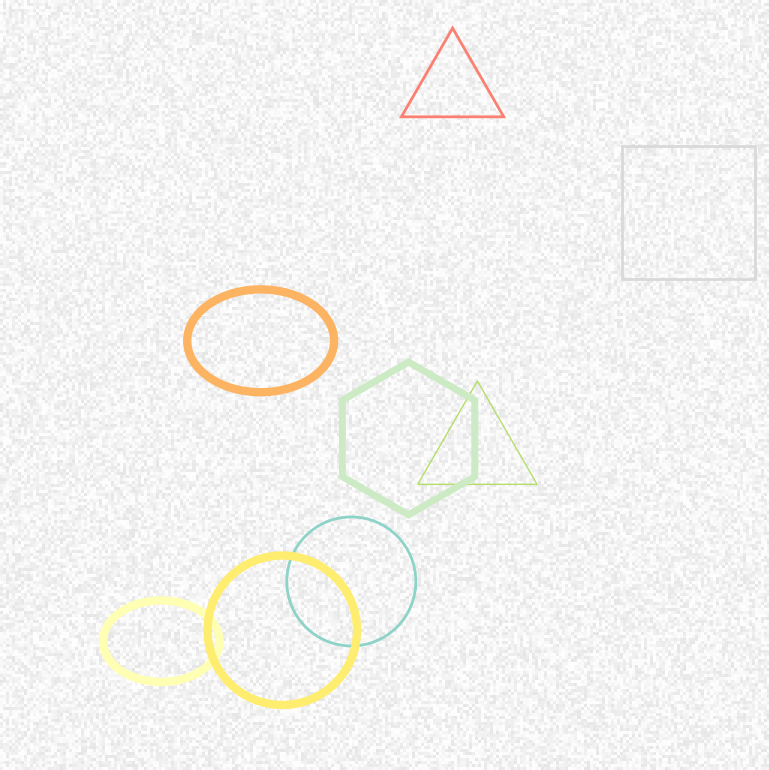[{"shape": "circle", "thickness": 1, "radius": 0.42, "center": [0.456, 0.245]}, {"shape": "oval", "thickness": 3, "radius": 0.38, "center": [0.209, 0.167]}, {"shape": "triangle", "thickness": 1, "radius": 0.38, "center": [0.588, 0.887]}, {"shape": "oval", "thickness": 3, "radius": 0.48, "center": [0.339, 0.557]}, {"shape": "triangle", "thickness": 0.5, "radius": 0.45, "center": [0.62, 0.416]}, {"shape": "square", "thickness": 1, "radius": 0.43, "center": [0.894, 0.724]}, {"shape": "hexagon", "thickness": 2.5, "radius": 0.5, "center": [0.531, 0.431]}, {"shape": "circle", "thickness": 3, "radius": 0.49, "center": [0.367, 0.182]}]